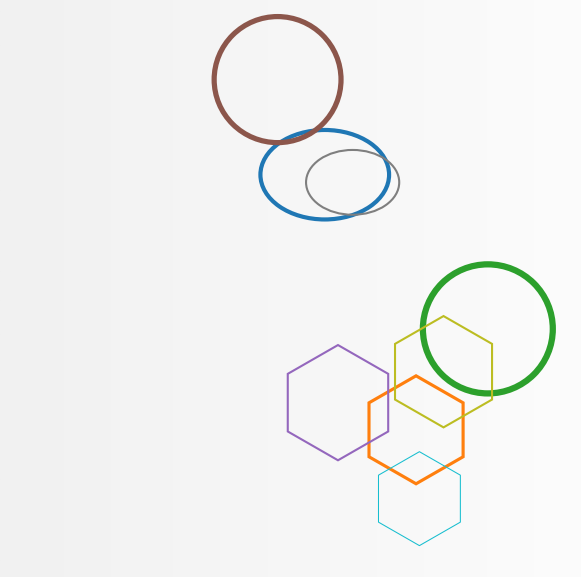[{"shape": "oval", "thickness": 2, "radius": 0.55, "center": [0.559, 0.697]}, {"shape": "hexagon", "thickness": 1.5, "radius": 0.47, "center": [0.716, 0.255]}, {"shape": "circle", "thickness": 3, "radius": 0.56, "center": [0.839, 0.43]}, {"shape": "hexagon", "thickness": 1, "radius": 0.5, "center": [0.581, 0.302]}, {"shape": "circle", "thickness": 2.5, "radius": 0.55, "center": [0.478, 0.861]}, {"shape": "oval", "thickness": 1, "radius": 0.4, "center": [0.607, 0.683]}, {"shape": "hexagon", "thickness": 1, "radius": 0.48, "center": [0.763, 0.355]}, {"shape": "hexagon", "thickness": 0.5, "radius": 0.41, "center": [0.722, 0.136]}]